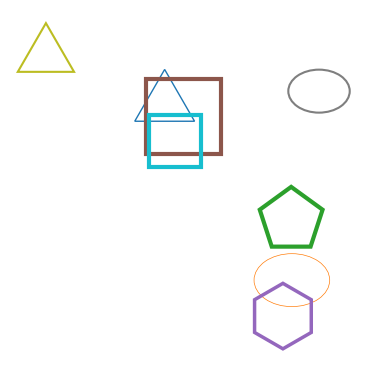[{"shape": "triangle", "thickness": 1, "radius": 0.45, "center": [0.428, 0.73]}, {"shape": "oval", "thickness": 0.5, "radius": 0.49, "center": [0.758, 0.272]}, {"shape": "pentagon", "thickness": 3, "radius": 0.43, "center": [0.756, 0.429]}, {"shape": "hexagon", "thickness": 2.5, "radius": 0.43, "center": [0.735, 0.179]}, {"shape": "square", "thickness": 3, "radius": 0.49, "center": [0.476, 0.698]}, {"shape": "oval", "thickness": 1.5, "radius": 0.4, "center": [0.829, 0.763]}, {"shape": "triangle", "thickness": 1.5, "radius": 0.42, "center": [0.119, 0.856]}, {"shape": "square", "thickness": 3, "radius": 0.34, "center": [0.455, 0.634]}]